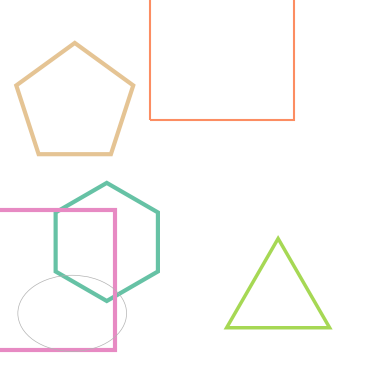[{"shape": "hexagon", "thickness": 3, "radius": 0.77, "center": [0.277, 0.372]}, {"shape": "square", "thickness": 1.5, "radius": 0.93, "center": [0.576, 0.874]}, {"shape": "square", "thickness": 3, "radius": 0.91, "center": [0.116, 0.274]}, {"shape": "triangle", "thickness": 2.5, "radius": 0.77, "center": [0.722, 0.226]}, {"shape": "pentagon", "thickness": 3, "radius": 0.8, "center": [0.194, 0.729]}, {"shape": "oval", "thickness": 0.5, "radius": 0.71, "center": [0.188, 0.186]}]